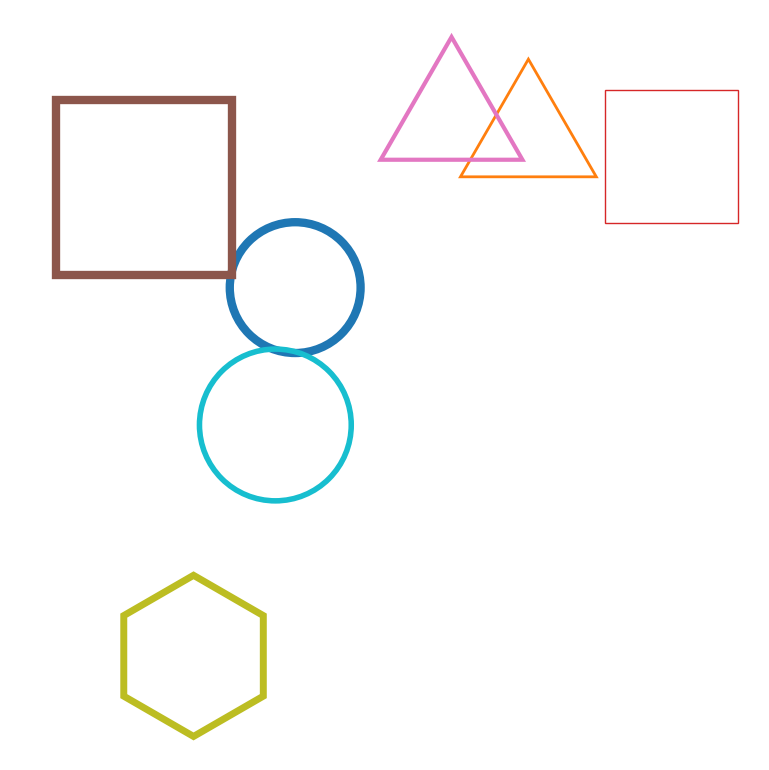[{"shape": "circle", "thickness": 3, "radius": 0.42, "center": [0.383, 0.626]}, {"shape": "triangle", "thickness": 1, "radius": 0.51, "center": [0.686, 0.821]}, {"shape": "square", "thickness": 0.5, "radius": 0.43, "center": [0.872, 0.797]}, {"shape": "square", "thickness": 3, "radius": 0.57, "center": [0.187, 0.757]}, {"shape": "triangle", "thickness": 1.5, "radius": 0.53, "center": [0.586, 0.846]}, {"shape": "hexagon", "thickness": 2.5, "radius": 0.52, "center": [0.251, 0.148]}, {"shape": "circle", "thickness": 2, "radius": 0.49, "center": [0.358, 0.448]}]